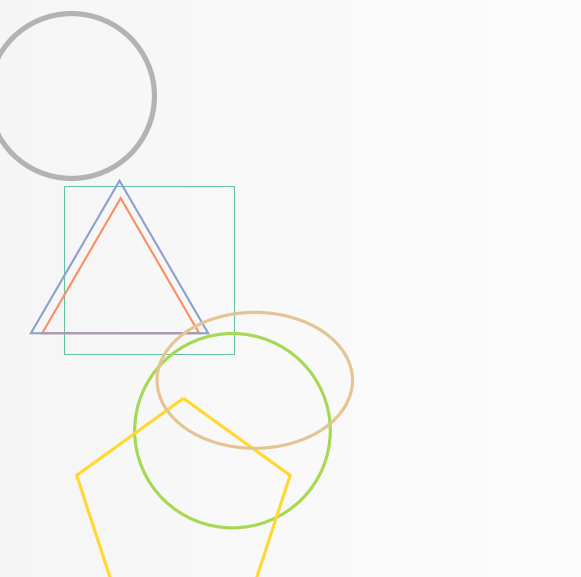[{"shape": "square", "thickness": 0.5, "radius": 0.73, "center": [0.256, 0.532]}, {"shape": "triangle", "thickness": 1, "radius": 0.78, "center": [0.208, 0.5]}, {"shape": "triangle", "thickness": 1, "radius": 0.88, "center": [0.206, 0.51]}, {"shape": "circle", "thickness": 1.5, "radius": 0.84, "center": [0.4, 0.253]}, {"shape": "pentagon", "thickness": 1.5, "radius": 0.97, "center": [0.316, 0.116]}, {"shape": "oval", "thickness": 1.5, "radius": 0.84, "center": [0.438, 0.341]}, {"shape": "circle", "thickness": 2.5, "radius": 0.71, "center": [0.123, 0.833]}]